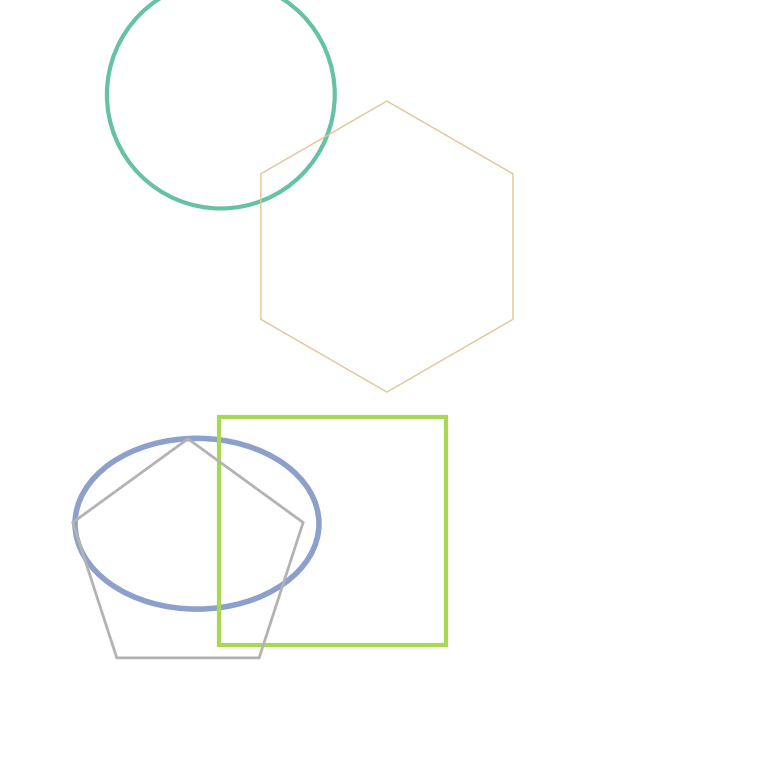[{"shape": "circle", "thickness": 1.5, "radius": 0.74, "center": [0.287, 0.877]}, {"shape": "oval", "thickness": 2, "radius": 0.79, "center": [0.256, 0.32]}, {"shape": "square", "thickness": 1.5, "radius": 0.74, "center": [0.432, 0.31]}, {"shape": "hexagon", "thickness": 0.5, "radius": 0.94, "center": [0.502, 0.68]}, {"shape": "pentagon", "thickness": 1, "radius": 0.79, "center": [0.244, 0.273]}]